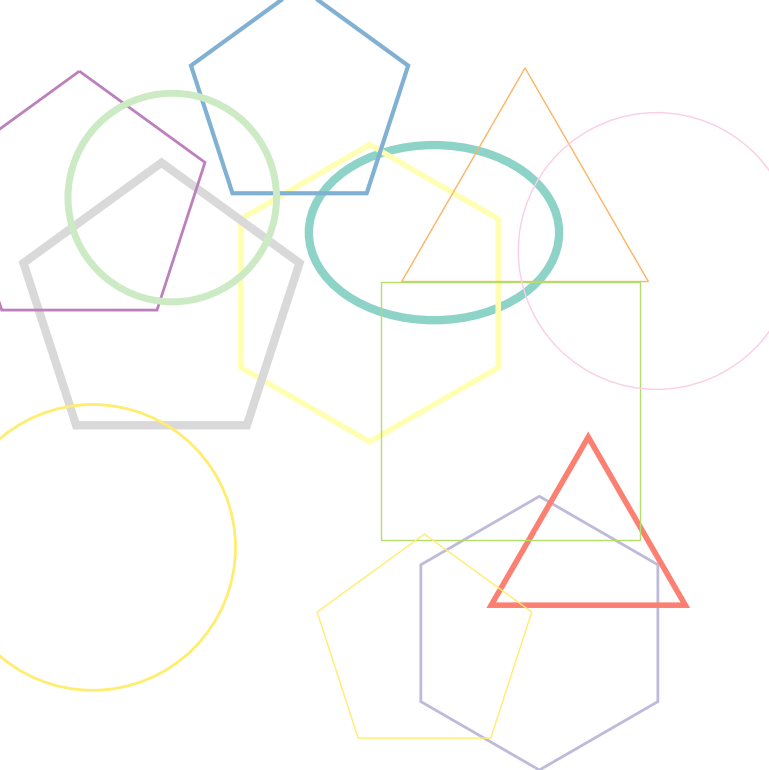[{"shape": "oval", "thickness": 3, "radius": 0.81, "center": [0.564, 0.698]}, {"shape": "hexagon", "thickness": 2, "radius": 0.96, "center": [0.48, 0.619]}, {"shape": "hexagon", "thickness": 1, "radius": 0.89, "center": [0.7, 0.178]}, {"shape": "triangle", "thickness": 2, "radius": 0.73, "center": [0.764, 0.287]}, {"shape": "pentagon", "thickness": 1.5, "radius": 0.74, "center": [0.389, 0.869]}, {"shape": "triangle", "thickness": 0.5, "radius": 0.92, "center": [0.682, 0.727]}, {"shape": "square", "thickness": 0.5, "radius": 0.84, "center": [0.663, 0.466]}, {"shape": "circle", "thickness": 0.5, "radius": 0.9, "center": [0.853, 0.674]}, {"shape": "pentagon", "thickness": 3, "radius": 0.94, "center": [0.21, 0.6]}, {"shape": "pentagon", "thickness": 1, "radius": 0.86, "center": [0.103, 0.736]}, {"shape": "circle", "thickness": 2.5, "radius": 0.68, "center": [0.224, 0.743]}, {"shape": "pentagon", "thickness": 0.5, "radius": 0.73, "center": [0.551, 0.16]}, {"shape": "circle", "thickness": 1, "radius": 0.93, "center": [0.12, 0.289]}]